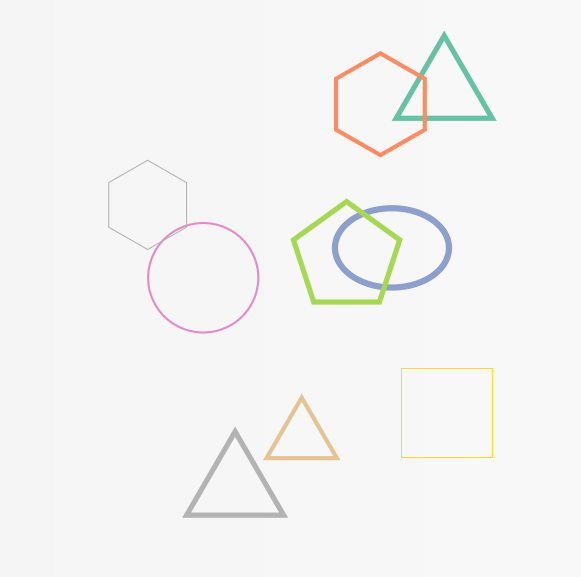[{"shape": "triangle", "thickness": 2.5, "radius": 0.48, "center": [0.764, 0.842]}, {"shape": "hexagon", "thickness": 2, "radius": 0.44, "center": [0.654, 0.819]}, {"shape": "oval", "thickness": 3, "radius": 0.49, "center": [0.674, 0.57]}, {"shape": "circle", "thickness": 1, "radius": 0.47, "center": [0.35, 0.518]}, {"shape": "pentagon", "thickness": 2.5, "radius": 0.48, "center": [0.596, 0.554]}, {"shape": "square", "thickness": 0.5, "radius": 0.39, "center": [0.768, 0.285]}, {"shape": "triangle", "thickness": 2, "radius": 0.35, "center": [0.519, 0.241]}, {"shape": "triangle", "thickness": 2.5, "radius": 0.48, "center": [0.405, 0.155]}, {"shape": "hexagon", "thickness": 0.5, "radius": 0.39, "center": [0.254, 0.644]}]